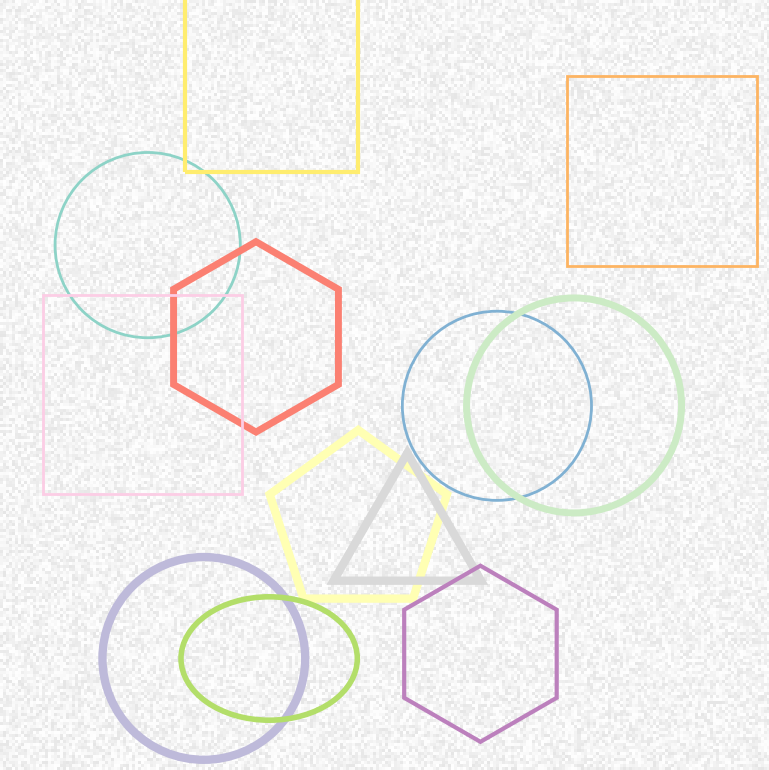[{"shape": "circle", "thickness": 1, "radius": 0.6, "center": [0.192, 0.682]}, {"shape": "pentagon", "thickness": 3, "radius": 0.61, "center": [0.465, 0.32]}, {"shape": "circle", "thickness": 3, "radius": 0.66, "center": [0.265, 0.145]}, {"shape": "hexagon", "thickness": 2.5, "radius": 0.62, "center": [0.332, 0.563]}, {"shape": "circle", "thickness": 1, "radius": 0.61, "center": [0.645, 0.473]}, {"shape": "square", "thickness": 1, "radius": 0.62, "center": [0.859, 0.778]}, {"shape": "oval", "thickness": 2, "radius": 0.57, "center": [0.35, 0.145]}, {"shape": "square", "thickness": 1, "radius": 0.65, "center": [0.185, 0.488]}, {"shape": "triangle", "thickness": 3, "radius": 0.55, "center": [0.529, 0.301]}, {"shape": "hexagon", "thickness": 1.5, "radius": 0.57, "center": [0.624, 0.151]}, {"shape": "circle", "thickness": 2.5, "radius": 0.7, "center": [0.746, 0.473]}, {"shape": "square", "thickness": 1.5, "radius": 0.56, "center": [0.352, 0.889]}]